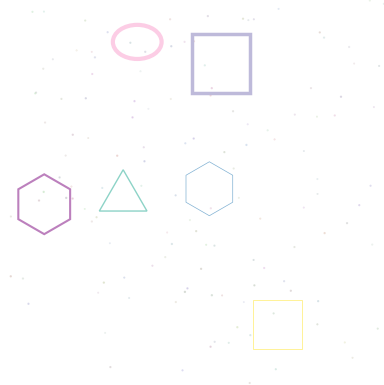[{"shape": "triangle", "thickness": 1, "radius": 0.36, "center": [0.32, 0.488]}, {"shape": "square", "thickness": 2.5, "radius": 0.38, "center": [0.575, 0.835]}, {"shape": "hexagon", "thickness": 0.5, "radius": 0.35, "center": [0.544, 0.51]}, {"shape": "oval", "thickness": 3, "radius": 0.32, "center": [0.356, 0.891]}, {"shape": "hexagon", "thickness": 1.5, "radius": 0.39, "center": [0.115, 0.47]}, {"shape": "square", "thickness": 0.5, "radius": 0.32, "center": [0.721, 0.157]}]